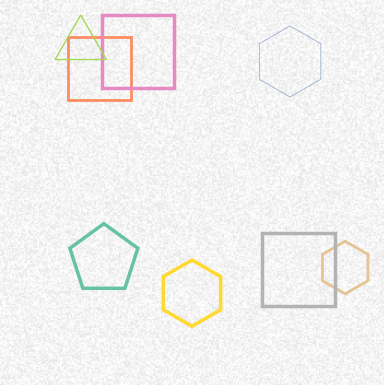[{"shape": "pentagon", "thickness": 2.5, "radius": 0.46, "center": [0.27, 0.326]}, {"shape": "square", "thickness": 2, "radius": 0.41, "center": [0.258, 0.822]}, {"shape": "hexagon", "thickness": 0.5, "radius": 0.46, "center": [0.753, 0.84]}, {"shape": "square", "thickness": 2.5, "radius": 0.47, "center": [0.359, 0.867]}, {"shape": "triangle", "thickness": 1, "radius": 0.38, "center": [0.21, 0.884]}, {"shape": "hexagon", "thickness": 2.5, "radius": 0.43, "center": [0.499, 0.239]}, {"shape": "hexagon", "thickness": 2, "radius": 0.34, "center": [0.897, 0.305]}, {"shape": "square", "thickness": 2.5, "radius": 0.47, "center": [0.775, 0.3]}]